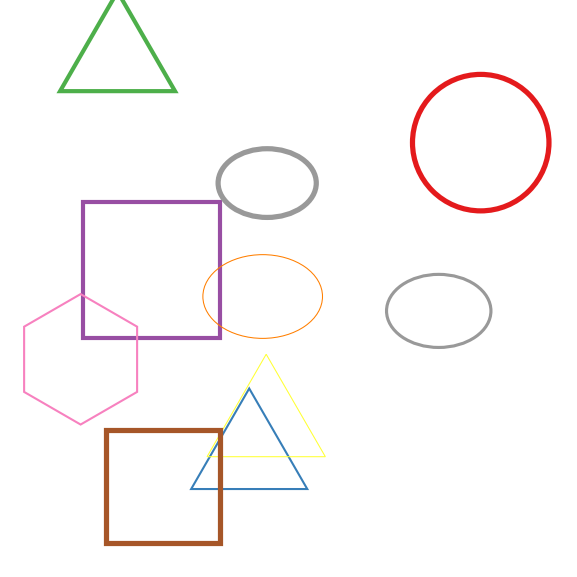[{"shape": "circle", "thickness": 2.5, "radius": 0.59, "center": [0.832, 0.752]}, {"shape": "triangle", "thickness": 1, "radius": 0.58, "center": [0.432, 0.21]}, {"shape": "triangle", "thickness": 2, "radius": 0.57, "center": [0.204, 0.899]}, {"shape": "square", "thickness": 2, "radius": 0.59, "center": [0.262, 0.532]}, {"shape": "oval", "thickness": 0.5, "radius": 0.52, "center": [0.455, 0.486]}, {"shape": "triangle", "thickness": 0.5, "radius": 0.59, "center": [0.461, 0.267]}, {"shape": "square", "thickness": 2.5, "radius": 0.49, "center": [0.282, 0.157]}, {"shape": "hexagon", "thickness": 1, "radius": 0.56, "center": [0.14, 0.377]}, {"shape": "oval", "thickness": 2.5, "radius": 0.42, "center": [0.463, 0.682]}, {"shape": "oval", "thickness": 1.5, "radius": 0.45, "center": [0.76, 0.461]}]